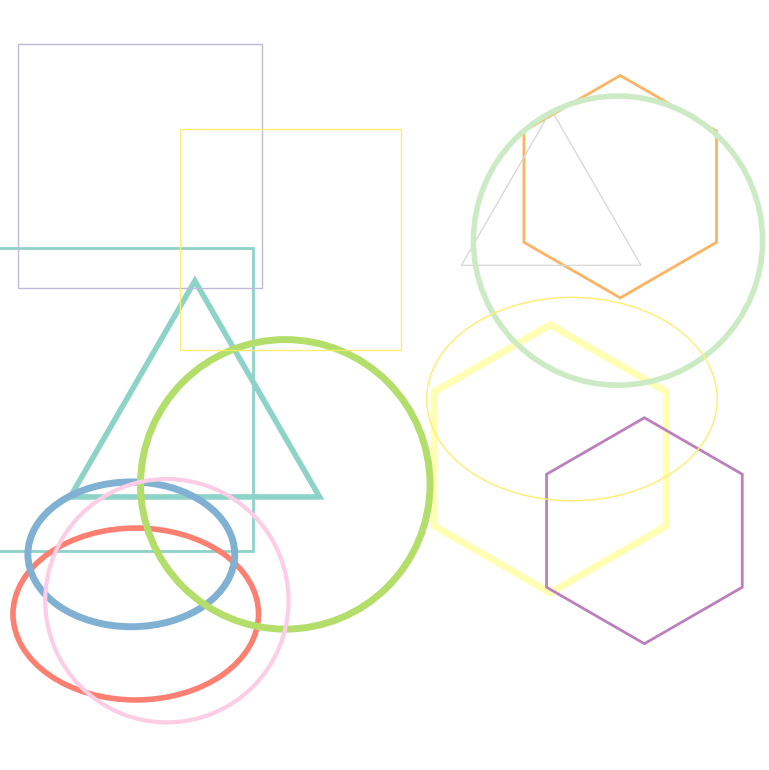[{"shape": "square", "thickness": 1, "radius": 0.99, "center": [0.131, 0.481]}, {"shape": "triangle", "thickness": 2, "radius": 0.93, "center": [0.253, 0.448]}, {"shape": "hexagon", "thickness": 2.5, "radius": 0.87, "center": [0.715, 0.404]}, {"shape": "square", "thickness": 0.5, "radius": 0.79, "center": [0.182, 0.784]}, {"shape": "oval", "thickness": 2, "radius": 0.8, "center": [0.176, 0.203]}, {"shape": "oval", "thickness": 2.5, "radius": 0.67, "center": [0.171, 0.28]}, {"shape": "hexagon", "thickness": 1, "radius": 0.72, "center": [0.805, 0.758]}, {"shape": "circle", "thickness": 2.5, "radius": 0.94, "center": [0.37, 0.371]}, {"shape": "circle", "thickness": 1.5, "radius": 0.79, "center": [0.217, 0.22]}, {"shape": "triangle", "thickness": 0.5, "radius": 0.67, "center": [0.716, 0.723]}, {"shape": "hexagon", "thickness": 1, "radius": 0.73, "center": [0.837, 0.311]}, {"shape": "circle", "thickness": 2, "radius": 0.94, "center": [0.803, 0.688]}, {"shape": "square", "thickness": 0.5, "radius": 0.72, "center": [0.377, 0.688]}, {"shape": "oval", "thickness": 0.5, "radius": 0.94, "center": [0.743, 0.482]}]